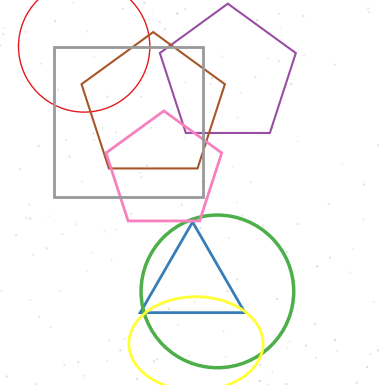[{"shape": "circle", "thickness": 1, "radius": 0.85, "center": [0.219, 0.879]}, {"shape": "triangle", "thickness": 2, "radius": 0.78, "center": [0.5, 0.266]}, {"shape": "circle", "thickness": 2.5, "radius": 0.99, "center": [0.565, 0.243]}, {"shape": "pentagon", "thickness": 1.5, "radius": 0.93, "center": [0.592, 0.805]}, {"shape": "oval", "thickness": 2, "radius": 0.87, "center": [0.509, 0.107]}, {"shape": "pentagon", "thickness": 1.5, "radius": 0.98, "center": [0.398, 0.721]}, {"shape": "pentagon", "thickness": 2, "radius": 0.79, "center": [0.426, 0.554]}, {"shape": "square", "thickness": 2, "radius": 0.97, "center": [0.334, 0.684]}]